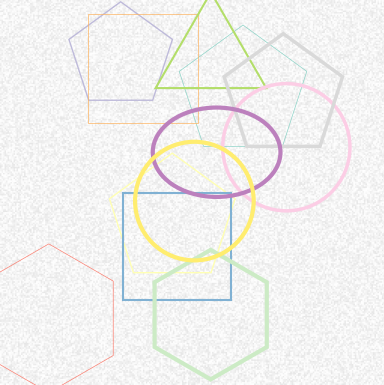[{"shape": "pentagon", "thickness": 0.5, "radius": 0.87, "center": [0.631, 0.761]}, {"shape": "pentagon", "thickness": 1, "radius": 0.86, "center": [0.447, 0.431]}, {"shape": "pentagon", "thickness": 1, "radius": 0.71, "center": [0.313, 0.854]}, {"shape": "hexagon", "thickness": 0.5, "radius": 0.97, "center": [0.127, 0.173]}, {"shape": "square", "thickness": 1.5, "radius": 0.7, "center": [0.459, 0.36]}, {"shape": "square", "thickness": 0.5, "radius": 0.71, "center": [0.371, 0.822]}, {"shape": "triangle", "thickness": 1.5, "radius": 0.83, "center": [0.548, 0.854]}, {"shape": "circle", "thickness": 2.5, "radius": 0.83, "center": [0.744, 0.618]}, {"shape": "pentagon", "thickness": 2.5, "radius": 0.81, "center": [0.736, 0.751]}, {"shape": "oval", "thickness": 3, "radius": 0.83, "center": [0.563, 0.605]}, {"shape": "hexagon", "thickness": 3, "radius": 0.84, "center": [0.547, 0.183]}, {"shape": "circle", "thickness": 3, "radius": 0.77, "center": [0.505, 0.478]}]